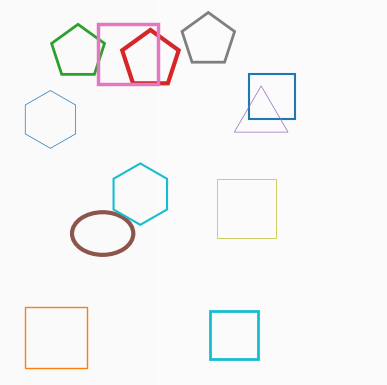[{"shape": "hexagon", "thickness": 0.5, "radius": 0.38, "center": [0.13, 0.69]}, {"shape": "square", "thickness": 1.5, "radius": 0.3, "center": [0.702, 0.749]}, {"shape": "square", "thickness": 1, "radius": 0.4, "center": [0.144, 0.123]}, {"shape": "pentagon", "thickness": 2, "radius": 0.36, "center": [0.201, 0.865]}, {"shape": "pentagon", "thickness": 3, "radius": 0.38, "center": [0.388, 0.846]}, {"shape": "triangle", "thickness": 0.5, "radius": 0.4, "center": [0.674, 0.697]}, {"shape": "oval", "thickness": 3, "radius": 0.4, "center": [0.265, 0.393]}, {"shape": "square", "thickness": 2.5, "radius": 0.39, "center": [0.331, 0.861]}, {"shape": "pentagon", "thickness": 2, "radius": 0.36, "center": [0.538, 0.896]}, {"shape": "square", "thickness": 0.5, "radius": 0.38, "center": [0.635, 0.458]}, {"shape": "hexagon", "thickness": 1.5, "radius": 0.4, "center": [0.362, 0.496]}, {"shape": "square", "thickness": 2, "radius": 0.31, "center": [0.603, 0.13]}]